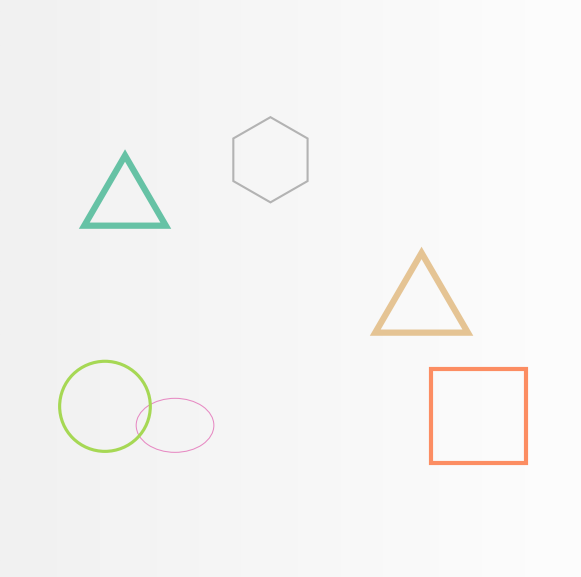[{"shape": "triangle", "thickness": 3, "radius": 0.41, "center": [0.215, 0.649]}, {"shape": "square", "thickness": 2, "radius": 0.41, "center": [0.824, 0.279]}, {"shape": "oval", "thickness": 0.5, "radius": 0.33, "center": [0.301, 0.263]}, {"shape": "circle", "thickness": 1.5, "radius": 0.39, "center": [0.181, 0.296]}, {"shape": "triangle", "thickness": 3, "radius": 0.46, "center": [0.725, 0.469]}, {"shape": "hexagon", "thickness": 1, "radius": 0.37, "center": [0.465, 0.722]}]